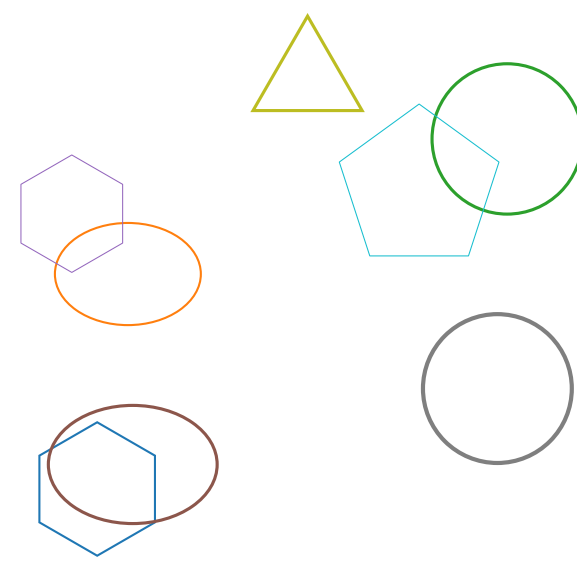[{"shape": "hexagon", "thickness": 1, "radius": 0.58, "center": [0.168, 0.152]}, {"shape": "oval", "thickness": 1, "radius": 0.63, "center": [0.221, 0.525]}, {"shape": "circle", "thickness": 1.5, "radius": 0.65, "center": [0.878, 0.759]}, {"shape": "hexagon", "thickness": 0.5, "radius": 0.51, "center": [0.124, 0.629]}, {"shape": "oval", "thickness": 1.5, "radius": 0.73, "center": [0.23, 0.195]}, {"shape": "circle", "thickness": 2, "radius": 0.64, "center": [0.861, 0.326]}, {"shape": "triangle", "thickness": 1.5, "radius": 0.55, "center": [0.533, 0.862]}, {"shape": "pentagon", "thickness": 0.5, "radius": 0.73, "center": [0.726, 0.674]}]